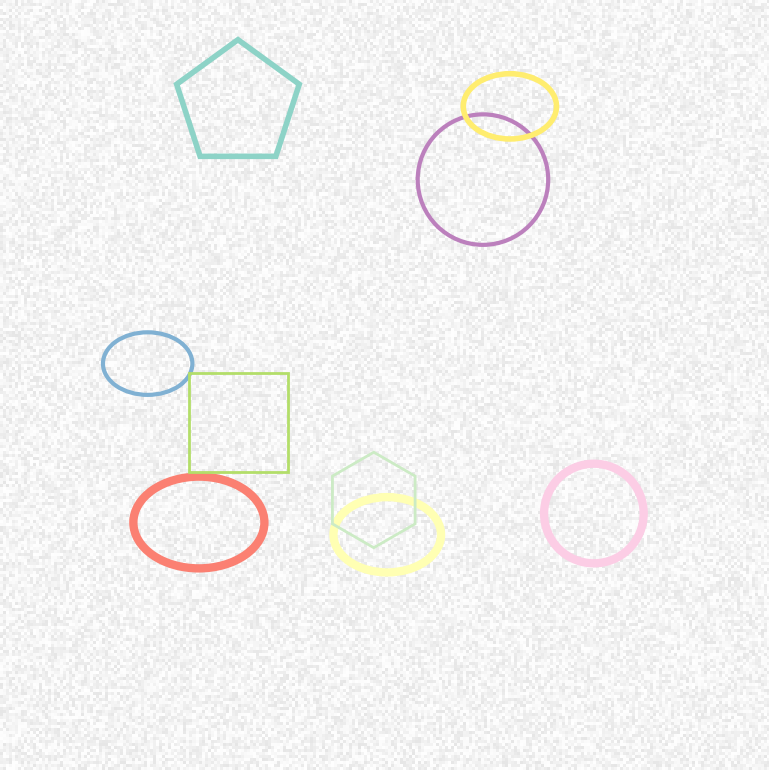[{"shape": "pentagon", "thickness": 2, "radius": 0.42, "center": [0.309, 0.865]}, {"shape": "oval", "thickness": 3, "radius": 0.35, "center": [0.503, 0.305]}, {"shape": "oval", "thickness": 3, "radius": 0.43, "center": [0.258, 0.321]}, {"shape": "oval", "thickness": 1.5, "radius": 0.29, "center": [0.192, 0.528]}, {"shape": "square", "thickness": 1, "radius": 0.32, "center": [0.31, 0.451]}, {"shape": "circle", "thickness": 3, "radius": 0.32, "center": [0.771, 0.333]}, {"shape": "circle", "thickness": 1.5, "radius": 0.42, "center": [0.627, 0.767]}, {"shape": "hexagon", "thickness": 1, "radius": 0.31, "center": [0.485, 0.351]}, {"shape": "oval", "thickness": 2, "radius": 0.3, "center": [0.662, 0.862]}]